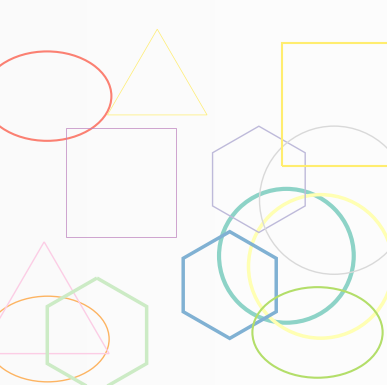[{"shape": "circle", "thickness": 3, "radius": 0.87, "center": [0.739, 0.336]}, {"shape": "circle", "thickness": 2.5, "radius": 0.93, "center": [0.828, 0.308]}, {"shape": "hexagon", "thickness": 1, "radius": 0.69, "center": [0.668, 0.534]}, {"shape": "oval", "thickness": 1.5, "radius": 0.83, "center": [0.122, 0.75]}, {"shape": "hexagon", "thickness": 2.5, "radius": 0.69, "center": [0.593, 0.26]}, {"shape": "oval", "thickness": 1, "radius": 0.79, "center": [0.123, 0.119]}, {"shape": "oval", "thickness": 1.5, "radius": 0.84, "center": [0.819, 0.137]}, {"shape": "triangle", "thickness": 1, "radius": 0.97, "center": [0.114, 0.178]}, {"shape": "circle", "thickness": 1, "radius": 0.96, "center": [0.862, 0.48]}, {"shape": "square", "thickness": 0.5, "radius": 0.71, "center": [0.312, 0.527]}, {"shape": "hexagon", "thickness": 2.5, "radius": 0.74, "center": [0.25, 0.13]}, {"shape": "square", "thickness": 1.5, "radius": 0.8, "center": [0.889, 0.728]}, {"shape": "triangle", "thickness": 0.5, "radius": 0.74, "center": [0.406, 0.776]}]